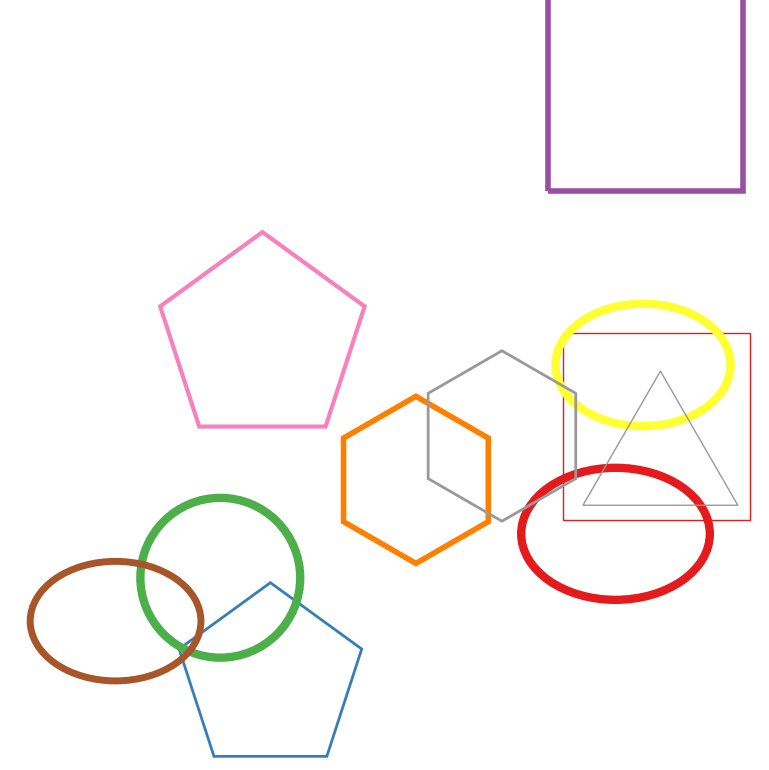[{"shape": "oval", "thickness": 3, "radius": 0.61, "center": [0.799, 0.307]}, {"shape": "square", "thickness": 0.5, "radius": 0.61, "center": [0.853, 0.446]}, {"shape": "pentagon", "thickness": 1, "radius": 0.62, "center": [0.351, 0.119]}, {"shape": "circle", "thickness": 3, "radius": 0.52, "center": [0.286, 0.25]}, {"shape": "square", "thickness": 2, "radius": 0.63, "center": [0.838, 0.878]}, {"shape": "hexagon", "thickness": 2, "radius": 0.54, "center": [0.54, 0.377]}, {"shape": "oval", "thickness": 3, "radius": 0.57, "center": [0.835, 0.526]}, {"shape": "oval", "thickness": 2.5, "radius": 0.55, "center": [0.15, 0.193]}, {"shape": "pentagon", "thickness": 1.5, "radius": 0.7, "center": [0.341, 0.559]}, {"shape": "hexagon", "thickness": 1, "radius": 0.55, "center": [0.652, 0.434]}, {"shape": "triangle", "thickness": 0.5, "radius": 0.58, "center": [0.858, 0.402]}]